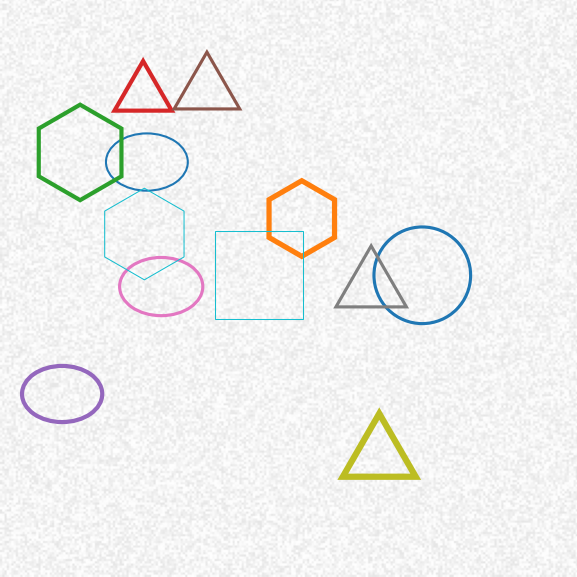[{"shape": "oval", "thickness": 1, "radius": 0.35, "center": [0.254, 0.719]}, {"shape": "circle", "thickness": 1.5, "radius": 0.42, "center": [0.731, 0.522]}, {"shape": "hexagon", "thickness": 2.5, "radius": 0.33, "center": [0.523, 0.621]}, {"shape": "hexagon", "thickness": 2, "radius": 0.41, "center": [0.139, 0.735]}, {"shape": "triangle", "thickness": 2, "radius": 0.29, "center": [0.248, 0.836]}, {"shape": "oval", "thickness": 2, "radius": 0.35, "center": [0.108, 0.317]}, {"shape": "triangle", "thickness": 1.5, "radius": 0.33, "center": [0.358, 0.843]}, {"shape": "oval", "thickness": 1.5, "radius": 0.36, "center": [0.279, 0.503]}, {"shape": "triangle", "thickness": 1.5, "radius": 0.35, "center": [0.643, 0.503]}, {"shape": "triangle", "thickness": 3, "radius": 0.36, "center": [0.657, 0.21]}, {"shape": "square", "thickness": 0.5, "radius": 0.38, "center": [0.448, 0.523]}, {"shape": "hexagon", "thickness": 0.5, "radius": 0.4, "center": [0.25, 0.594]}]